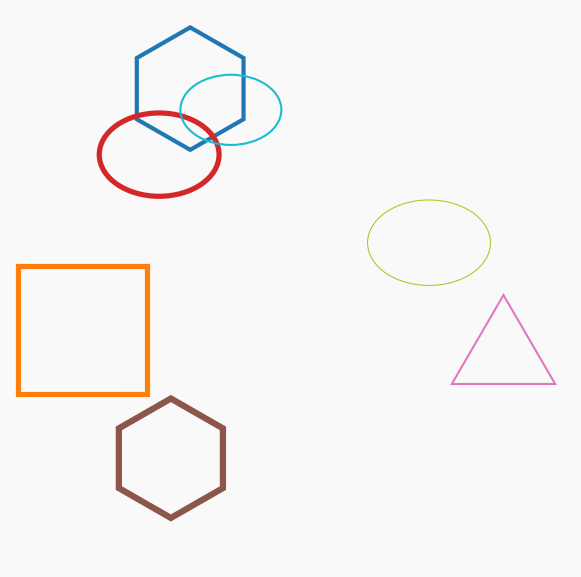[{"shape": "hexagon", "thickness": 2, "radius": 0.53, "center": [0.327, 0.846]}, {"shape": "square", "thickness": 2.5, "radius": 0.55, "center": [0.142, 0.427]}, {"shape": "oval", "thickness": 2.5, "radius": 0.52, "center": [0.274, 0.731]}, {"shape": "hexagon", "thickness": 3, "radius": 0.52, "center": [0.294, 0.206]}, {"shape": "triangle", "thickness": 1, "radius": 0.51, "center": [0.866, 0.386]}, {"shape": "oval", "thickness": 0.5, "radius": 0.53, "center": [0.738, 0.579]}, {"shape": "oval", "thickness": 1, "radius": 0.43, "center": [0.397, 0.809]}]